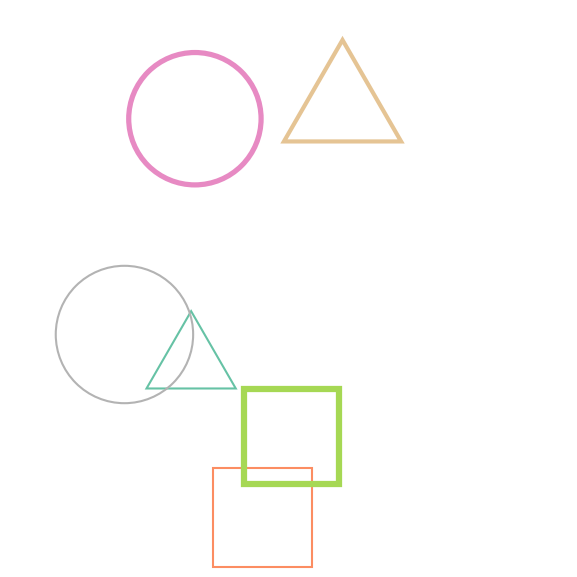[{"shape": "triangle", "thickness": 1, "radius": 0.45, "center": [0.331, 0.371]}, {"shape": "square", "thickness": 1, "radius": 0.43, "center": [0.454, 0.103]}, {"shape": "circle", "thickness": 2.5, "radius": 0.57, "center": [0.337, 0.794]}, {"shape": "square", "thickness": 3, "radius": 0.41, "center": [0.504, 0.244]}, {"shape": "triangle", "thickness": 2, "radius": 0.59, "center": [0.593, 0.813]}, {"shape": "circle", "thickness": 1, "radius": 0.59, "center": [0.215, 0.42]}]